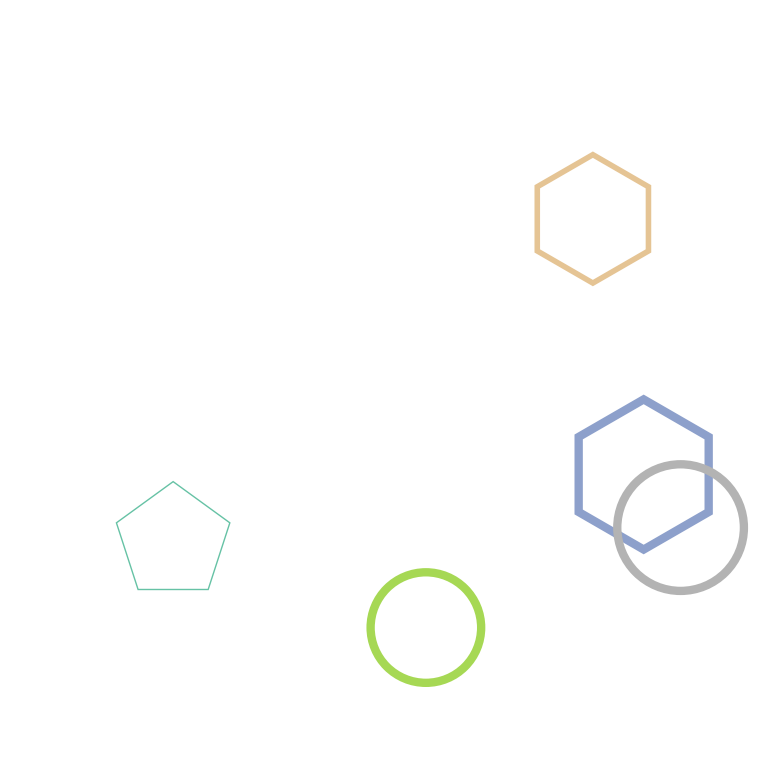[{"shape": "pentagon", "thickness": 0.5, "radius": 0.39, "center": [0.225, 0.297]}, {"shape": "hexagon", "thickness": 3, "radius": 0.49, "center": [0.836, 0.384]}, {"shape": "circle", "thickness": 3, "radius": 0.36, "center": [0.553, 0.185]}, {"shape": "hexagon", "thickness": 2, "radius": 0.42, "center": [0.77, 0.716]}, {"shape": "circle", "thickness": 3, "radius": 0.41, "center": [0.884, 0.315]}]